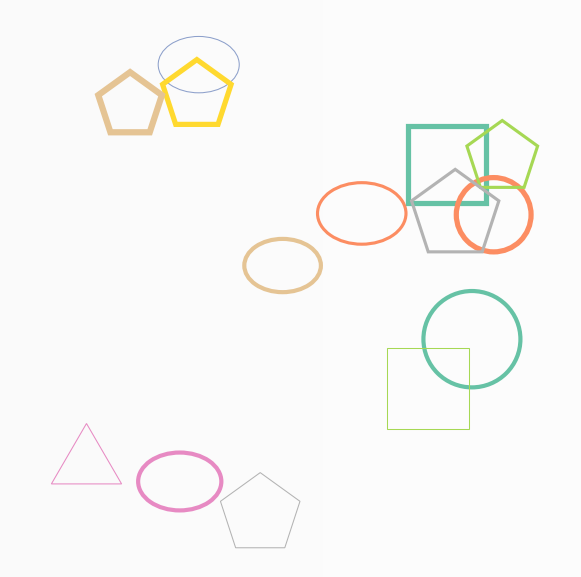[{"shape": "circle", "thickness": 2, "radius": 0.42, "center": [0.812, 0.412]}, {"shape": "square", "thickness": 2.5, "radius": 0.34, "center": [0.769, 0.714]}, {"shape": "oval", "thickness": 1.5, "radius": 0.38, "center": [0.622, 0.63]}, {"shape": "circle", "thickness": 2.5, "radius": 0.32, "center": [0.849, 0.627]}, {"shape": "oval", "thickness": 0.5, "radius": 0.35, "center": [0.342, 0.887]}, {"shape": "triangle", "thickness": 0.5, "radius": 0.35, "center": [0.149, 0.196]}, {"shape": "oval", "thickness": 2, "radius": 0.36, "center": [0.309, 0.165]}, {"shape": "pentagon", "thickness": 1.5, "radius": 0.32, "center": [0.864, 0.726]}, {"shape": "square", "thickness": 0.5, "radius": 0.35, "center": [0.736, 0.327]}, {"shape": "pentagon", "thickness": 2.5, "radius": 0.31, "center": [0.339, 0.834]}, {"shape": "pentagon", "thickness": 3, "radius": 0.29, "center": [0.224, 0.817]}, {"shape": "oval", "thickness": 2, "radius": 0.33, "center": [0.486, 0.539]}, {"shape": "pentagon", "thickness": 0.5, "radius": 0.36, "center": [0.448, 0.109]}, {"shape": "pentagon", "thickness": 1.5, "radius": 0.39, "center": [0.783, 0.627]}]